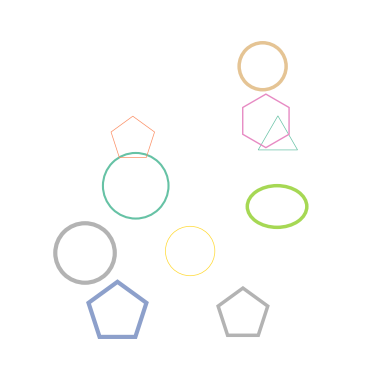[{"shape": "circle", "thickness": 1.5, "radius": 0.43, "center": [0.353, 0.518]}, {"shape": "triangle", "thickness": 0.5, "radius": 0.3, "center": [0.722, 0.64]}, {"shape": "pentagon", "thickness": 0.5, "radius": 0.3, "center": [0.345, 0.639]}, {"shape": "pentagon", "thickness": 3, "radius": 0.4, "center": [0.305, 0.189]}, {"shape": "hexagon", "thickness": 1, "radius": 0.35, "center": [0.691, 0.686]}, {"shape": "oval", "thickness": 2.5, "radius": 0.39, "center": [0.72, 0.464]}, {"shape": "circle", "thickness": 0.5, "radius": 0.32, "center": [0.494, 0.348]}, {"shape": "circle", "thickness": 2.5, "radius": 0.31, "center": [0.682, 0.828]}, {"shape": "circle", "thickness": 3, "radius": 0.39, "center": [0.221, 0.343]}, {"shape": "pentagon", "thickness": 2.5, "radius": 0.34, "center": [0.631, 0.184]}]